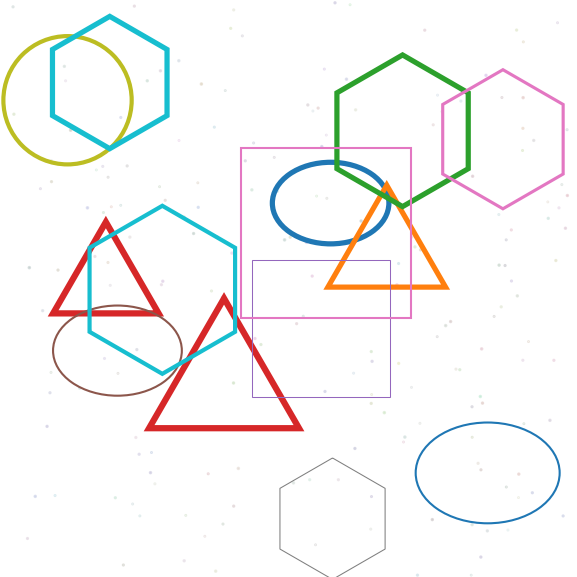[{"shape": "oval", "thickness": 1, "radius": 0.62, "center": [0.844, 0.18]}, {"shape": "oval", "thickness": 2.5, "radius": 0.5, "center": [0.573, 0.647]}, {"shape": "triangle", "thickness": 2.5, "radius": 0.59, "center": [0.67, 0.561]}, {"shape": "hexagon", "thickness": 2.5, "radius": 0.66, "center": [0.697, 0.773]}, {"shape": "triangle", "thickness": 3, "radius": 0.75, "center": [0.388, 0.333]}, {"shape": "triangle", "thickness": 3, "radius": 0.53, "center": [0.183, 0.509]}, {"shape": "square", "thickness": 0.5, "radius": 0.59, "center": [0.556, 0.43]}, {"shape": "oval", "thickness": 1, "radius": 0.56, "center": [0.203, 0.392]}, {"shape": "square", "thickness": 1, "radius": 0.73, "center": [0.565, 0.596]}, {"shape": "hexagon", "thickness": 1.5, "radius": 0.6, "center": [0.871, 0.758]}, {"shape": "hexagon", "thickness": 0.5, "radius": 0.53, "center": [0.576, 0.101]}, {"shape": "circle", "thickness": 2, "radius": 0.56, "center": [0.117, 0.826]}, {"shape": "hexagon", "thickness": 2, "radius": 0.73, "center": [0.281, 0.497]}, {"shape": "hexagon", "thickness": 2.5, "radius": 0.57, "center": [0.19, 0.856]}]